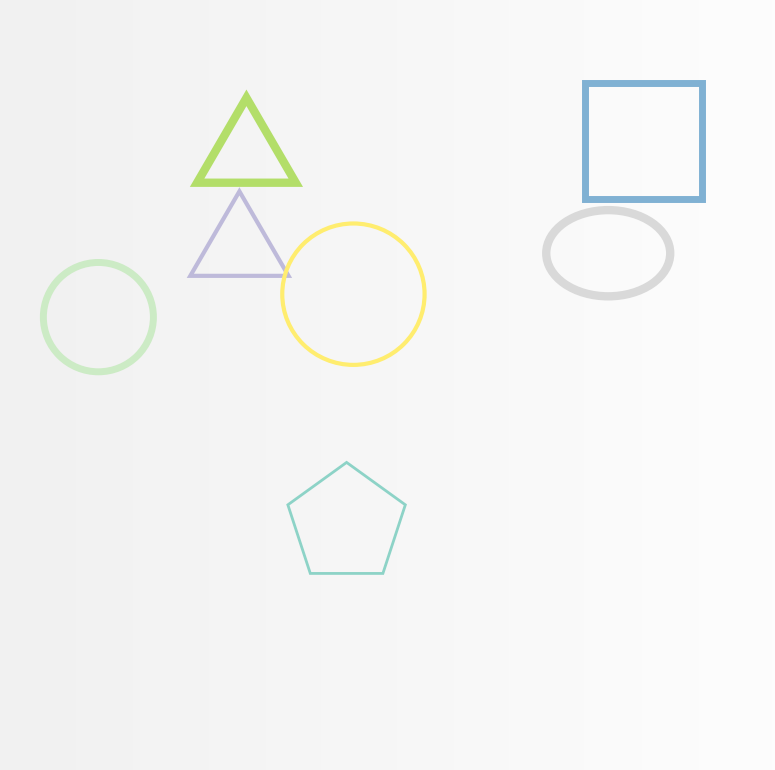[{"shape": "pentagon", "thickness": 1, "radius": 0.4, "center": [0.447, 0.32]}, {"shape": "triangle", "thickness": 1.5, "radius": 0.37, "center": [0.309, 0.678]}, {"shape": "square", "thickness": 2.5, "radius": 0.38, "center": [0.831, 0.817]}, {"shape": "triangle", "thickness": 3, "radius": 0.37, "center": [0.318, 0.799]}, {"shape": "oval", "thickness": 3, "radius": 0.4, "center": [0.785, 0.671]}, {"shape": "circle", "thickness": 2.5, "radius": 0.35, "center": [0.127, 0.588]}, {"shape": "circle", "thickness": 1.5, "radius": 0.46, "center": [0.456, 0.618]}]